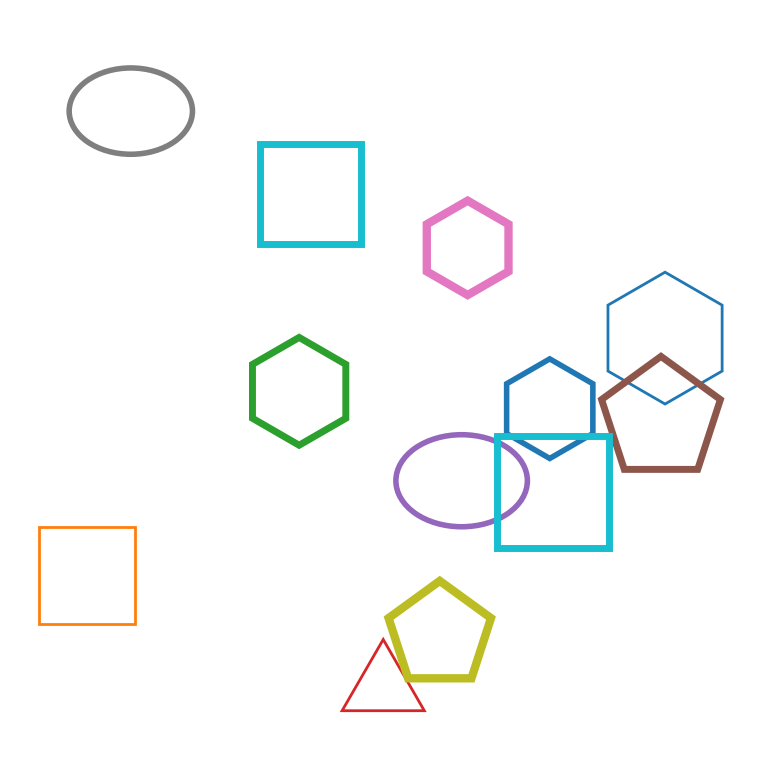[{"shape": "hexagon", "thickness": 2, "radius": 0.32, "center": [0.714, 0.469]}, {"shape": "hexagon", "thickness": 1, "radius": 0.43, "center": [0.864, 0.561]}, {"shape": "square", "thickness": 1, "radius": 0.31, "center": [0.113, 0.253]}, {"shape": "hexagon", "thickness": 2.5, "radius": 0.35, "center": [0.388, 0.492]}, {"shape": "triangle", "thickness": 1, "radius": 0.31, "center": [0.498, 0.108]}, {"shape": "oval", "thickness": 2, "radius": 0.43, "center": [0.6, 0.376]}, {"shape": "pentagon", "thickness": 2.5, "radius": 0.41, "center": [0.858, 0.456]}, {"shape": "hexagon", "thickness": 3, "radius": 0.31, "center": [0.607, 0.678]}, {"shape": "oval", "thickness": 2, "radius": 0.4, "center": [0.17, 0.856]}, {"shape": "pentagon", "thickness": 3, "radius": 0.35, "center": [0.571, 0.176]}, {"shape": "square", "thickness": 2.5, "radius": 0.33, "center": [0.403, 0.748]}, {"shape": "square", "thickness": 2.5, "radius": 0.36, "center": [0.718, 0.361]}]